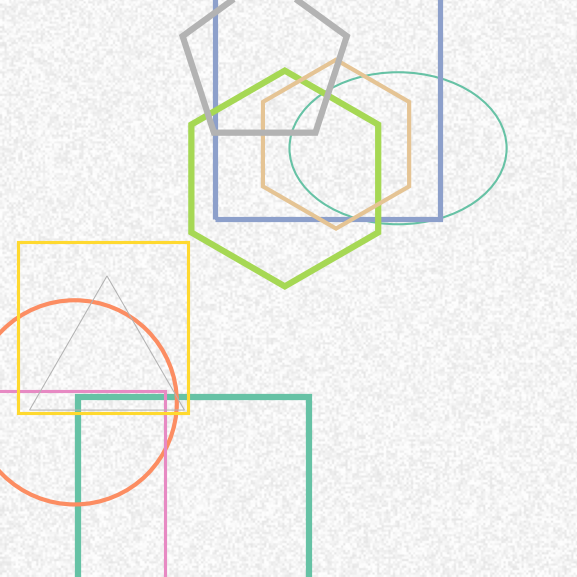[{"shape": "square", "thickness": 3, "radius": 1.0, "center": [0.335, 0.112]}, {"shape": "oval", "thickness": 1, "radius": 0.94, "center": [0.689, 0.742]}, {"shape": "circle", "thickness": 2, "radius": 0.88, "center": [0.129, 0.302]}, {"shape": "square", "thickness": 2.5, "radius": 0.97, "center": [0.567, 0.814]}, {"shape": "square", "thickness": 1.5, "radius": 0.82, "center": [0.123, 0.159]}, {"shape": "hexagon", "thickness": 3, "radius": 0.93, "center": [0.493, 0.69]}, {"shape": "square", "thickness": 1.5, "radius": 0.74, "center": [0.178, 0.432]}, {"shape": "hexagon", "thickness": 2, "radius": 0.73, "center": [0.582, 0.75]}, {"shape": "pentagon", "thickness": 3, "radius": 0.75, "center": [0.458, 0.89]}, {"shape": "triangle", "thickness": 0.5, "radius": 0.77, "center": [0.185, 0.366]}]